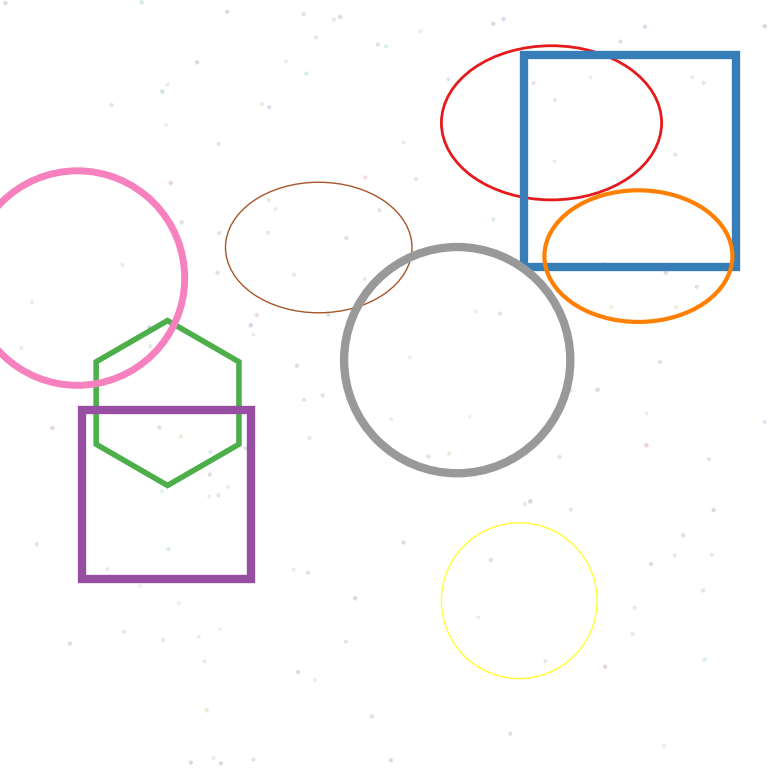[{"shape": "oval", "thickness": 1, "radius": 0.71, "center": [0.716, 0.841]}, {"shape": "square", "thickness": 3, "radius": 0.69, "center": [0.818, 0.79]}, {"shape": "hexagon", "thickness": 2, "radius": 0.54, "center": [0.218, 0.477]}, {"shape": "square", "thickness": 3, "radius": 0.55, "center": [0.216, 0.357]}, {"shape": "oval", "thickness": 1.5, "radius": 0.61, "center": [0.829, 0.667]}, {"shape": "circle", "thickness": 0.5, "radius": 0.51, "center": [0.674, 0.22]}, {"shape": "oval", "thickness": 0.5, "radius": 0.61, "center": [0.414, 0.679]}, {"shape": "circle", "thickness": 2.5, "radius": 0.7, "center": [0.101, 0.639]}, {"shape": "circle", "thickness": 3, "radius": 0.73, "center": [0.594, 0.532]}]